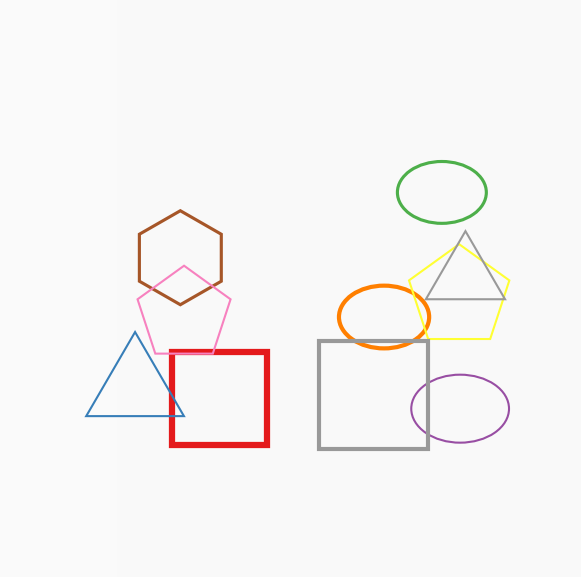[{"shape": "square", "thickness": 3, "radius": 0.41, "center": [0.378, 0.309]}, {"shape": "triangle", "thickness": 1, "radius": 0.49, "center": [0.232, 0.327]}, {"shape": "oval", "thickness": 1.5, "radius": 0.38, "center": [0.76, 0.666]}, {"shape": "oval", "thickness": 1, "radius": 0.42, "center": [0.792, 0.291]}, {"shape": "oval", "thickness": 2, "radius": 0.39, "center": [0.661, 0.45]}, {"shape": "pentagon", "thickness": 1, "radius": 0.45, "center": [0.79, 0.486]}, {"shape": "hexagon", "thickness": 1.5, "radius": 0.41, "center": [0.31, 0.553]}, {"shape": "pentagon", "thickness": 1, "radius": 0.42, "center": [0.317, 0.455]}, {"shape": "square", "thickness": 2, "radius": 0.47, "center": [0.642, 0.315]}, {"shape": "triangle", "thickness": 1, "radius": 0.39, "center": [0.801, 0.52]}]